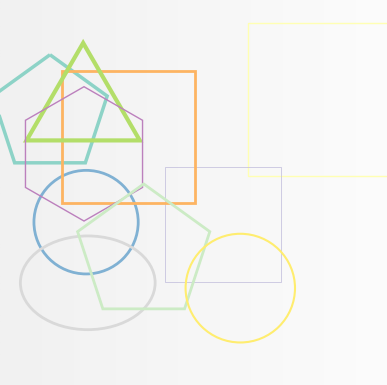[{"shape": "pentagon", "thickness": 2.5, "radius": 0.78, "center": [0.129, 0.703]}, {"shape": "square", "thickness": 1, "radius": 1.0, "center": [0.839, 0.742]}, {"shape": "square", "thickness": 0.5, "radius": 0.75, "center": [0.575, 0.416]}, {"shape": "circle", "thickness": 2, "radius": 0.67, "center": [0.222, 0.423]}, {"shape": "square", "thickness": 2, "radius": 0.86, "center": [0.331, 0.644]}, {"shape": "triangle", "thickness": 3, "radius": 0.84, "center": [0.215, 0.72]}, {"shape": "oval", "thickness": 2, "radius": 0.87, "center": [0.226, 0.265]}, {"shape": "hexagon", "thickness": 1, "radius": 0.87, "center": [0.217, 0.6]}, {"shape": "pentagon", "thickness": 2, "radius": 0.9, "center": [0.371, 0.343]}, {"shape": "circle", "thickness": 1.5, "radius": 0.71, "center": [0.62, 0.252]}]